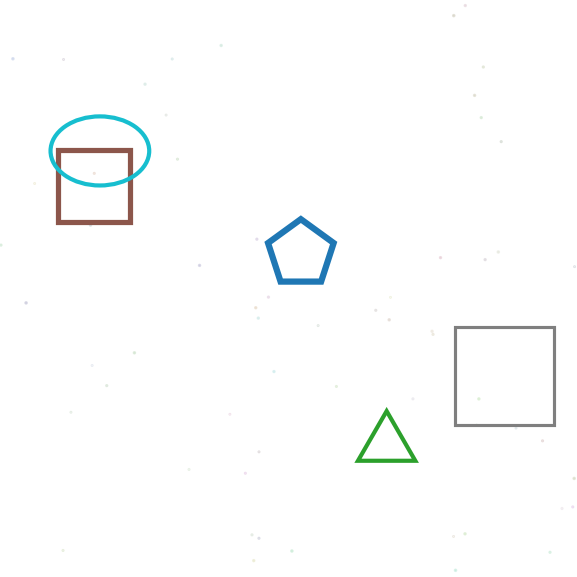[{"shape": "pentagon", "thickness": 3, "radius": 0.3, "center": [0.521, 0.56]}, {"shape": "triangle", "thickness": 2, "radius": 0.29, "center": [0.67, 0.23]}, {"shape": "square", "thickness": 2.5, "radius": 0.31, "center": [0.163, 0.677]}, {"shape": "square", "thickness": 1.5, "radius": 0.43, "center": [0.874, 0.348]}, {"shape": "oval", "thickness": 2, "radius": 0.43, "center": [0.173, 0.738]}]